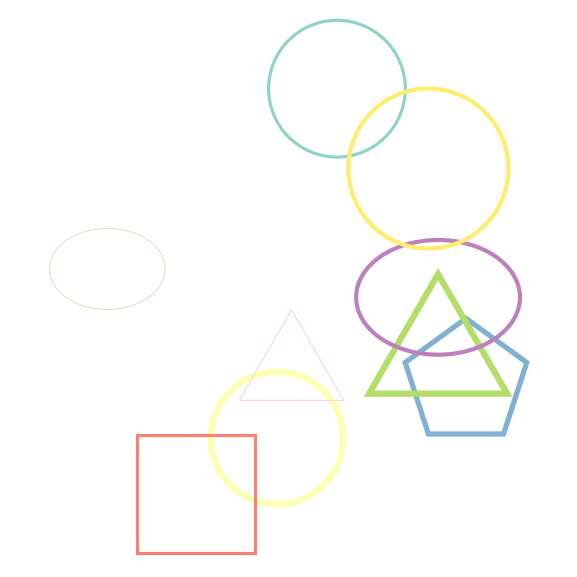[{"shape": "circle", "thickness": 1.5, "radius": 0.59, "center": [0.584, 0.846]}, {"shape": "circle", "thickness": 3, "radius": 0.57, "center": [0.48, 0.241]}, {"shape": "square", "thickness": 1.5, "radius": 0.51, "center": [0.339, 0.144]}, {"shape": "pentagon", "thickness": 2.5, "radius": 0.55, "center": [0.807, 0.337]}, {"shape": "triangle", "thickness": 3, "radius": 0.69, "center": [0.759, 0.386]}, {"shape": "triangle", "thickness": 0.5, "radius": 0.52, "center": [0.505, 0.358]}, {"shape": "oval", "thickness": 2, "radius": 0.71, "center": [0.759, 0.484]}, {"shape": "oval", "thickness": 0.5, "radius": 0.5, "center": [0.186, 0.533]}, {"shape": "circle", "thickness": 2, "radius": 0.69, "center": [0.742, 0.707]}]